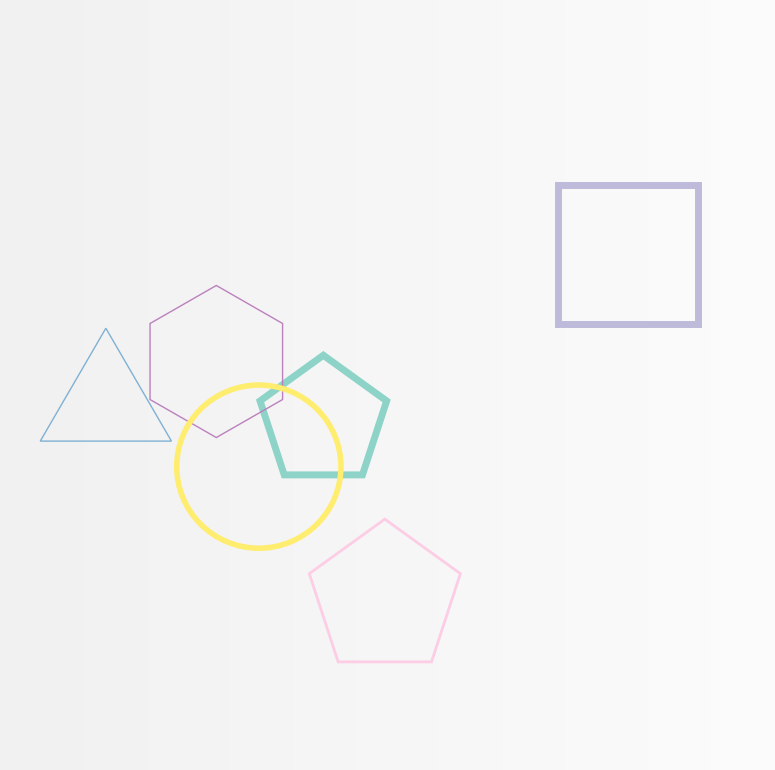[{"shape": "pentagon", "thickness": 2.5, "radius": 0.43, "center": [0.417, 0.453]}, {"shape": "square", "thickness": 2.5, "radius": 0.45, "center": [0.81, 0.67]}, {"shape": "triangle", "thickness": 0.5, "radius": 0.49, "center": [0.137, 0.476]}, {"shape": "pentagon", "thickness": 1, "radius": 0.51, "center": [0.497, 0.223]}, {"shape": "hexagon", "thickness": 0.5, "radius": 0.49, "center": [0.279, 0.531]}, {"shape": "circle", "thickness": 2, "radius": 0.53, "center": [0.334, 0.394]}]